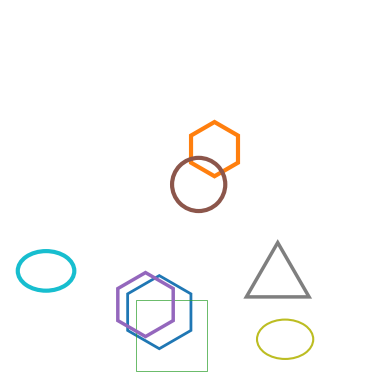[{"shape": "hexagon", "thickness": 2, "radius": 0.47, "center": [0.414, 0.189]}, {"shape": "hexagon", "thickness": 3, "radius": 0.35, "center": [0.557, 0.613]}, {"shape": "square", "thickness": 0.5, "radius": 0.46, "center": [0.446, 0.129]}, {"shape": "hexagon", "thickness": 2.5, "radius": 0.42, "center": [0.378, 0.209]}, {"shape": "circle", "thickness": 3, "radius": 0.35, "center": [0.516, 0.521]}, {"shape": "triangle", "thickness": 2.5, "radius": 0.47, "center": [0.721, 0.276]}, {"shape": "oval", "thickness": 1.5, "radius": 0.37, "center": [0.741, 0.119]}, {"shape": "oval", "thickness": 3, "radius": 0.37, "center": [0.12, 0.296]}]